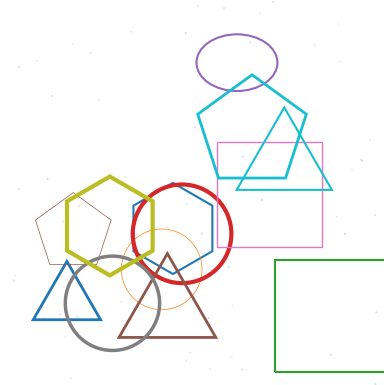[{"shape": "hexagon", "thickness": 1.5, "radius": 0.59, "center": [0.449, 0.407]}, {"shape": "triangle", "thickness": 2, "radius": 0.5, "center": [0.174, 0.22]}, {"shape": "circle", "thickness": 0.5, "radius": 0.52, "center": [0.42, 0.3]}, {"shape": "square", "thickness": 1.5, "radius": 0.73, "center": [0.859, 0.178]}, {"shape": "circle", "thickness": 3, "radius": 0.64, "center": [0.473, 0.393]}, {"shape": "oval", "thickness": 1.5, "radius": 0.53, "center": [0.615, 0.837]}, {"shape": "pentagon", "thickness": 0.5, "radius": 0.52, "center": [0.19, 0.396]}, {"shape": "triangle", "thickness": 2, "radius": 0.73, "center": [0.435, 0.196]}, {"shape": "square", "thickness": 1, "radius": 0.68, "center": [0.701, 0.495]}, {"shape": "circle", "thickness": 2.5, "radius": 0.61, "center": [0.292, 0.212]}, {"shape": "hexagon", "thickness": 3, "radius": 0.64, "center": [0.285, 0.413]}, {"shape": "pentagon", "thickness": 2, "radius": 0.74, "center": [0.655, 0.658]}, {"shape": "triangle", "thickness": 1.5, "radius": 0.71, "center": [0.738, 0.578]}]